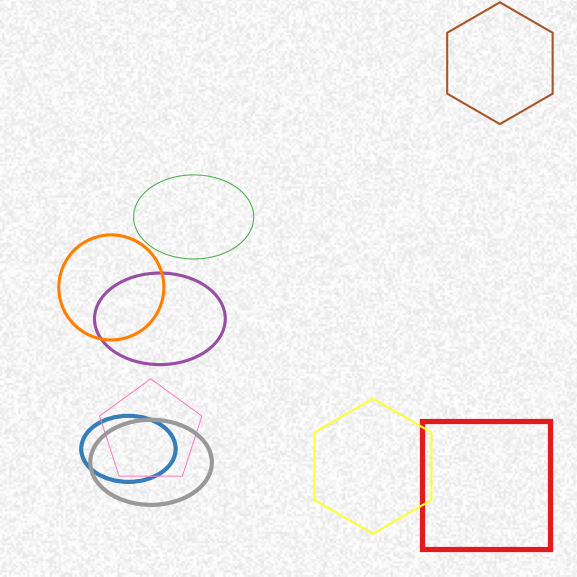[{"shape": "square", "thickness": 2.5, "radius": 0.56, "center": [0.841, 0.159]}, {"shape": "oval", "thickness": 2, "radius": 0.41, "center": [0.222, 0.222]}, {"shape": "oval", "thickness": 0.5, "radius": 0.52, "center": [0.335, 0.623]}, {"shape": "oval", "thickness": 1.5, "radius": 0.57, "center": [0.277, 0.447]}, {"shape": "circle", "thickness": 1.5, "radius": 0.45, "center": [0.193, 0.501]}, {"shape": "hexagon", "thickness": 1, "radius": 0.58, "center": [0.646, 0.192]}, {"shape": "hexagon", "thickness": 1, "radius": 0.53, "center": [0.866, 0.89]}, {"shape": "pentagon", "thickness": 0.5, "radius": 0.47, "center": [0.261, 0.25]}, {"shape": "oval", "thickness": 2, "radius": 0.53, "center": [0.262, 0.199]}]